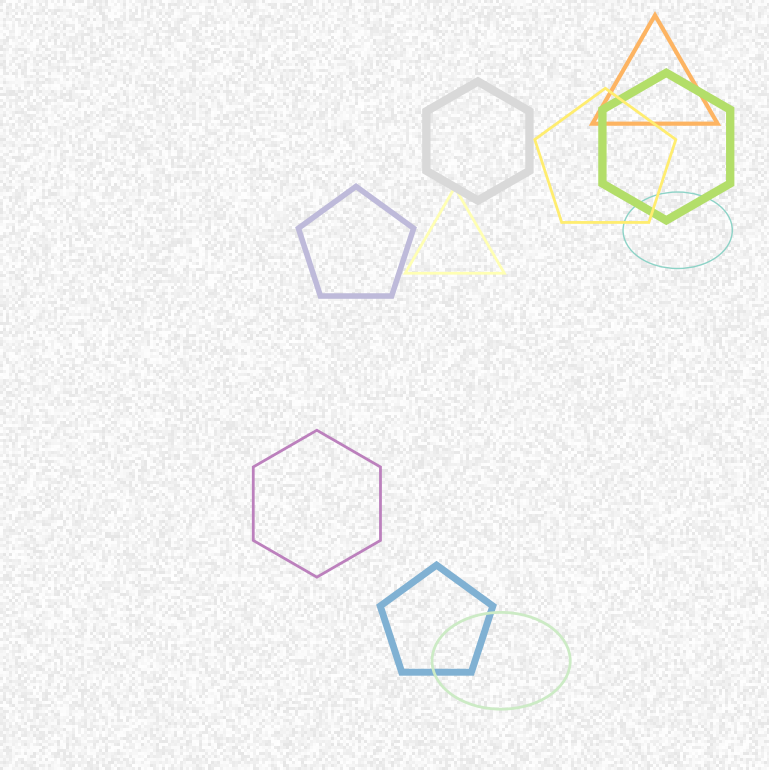[{"shape": "oval", "thickness": 0.5, "radius": 0.35, "center": [0.88, 0.701]}, {"shape": "triangle", "thickness": 1, "radius": 0.37, "center": [0.591, 0.682]}, {"shape": "pentagon", "thickness": 2, "radius": 0.39, "center": [0.462, 0.679]}, {"shape": "pentagon", "thickness": 2.5, "radius": 0.38, "center": [0.567, 0.189]}, {"shape": "triangle", "thickness": 1.5, "radius": 0.47, "center": [0.851, 0.886]}, {"shape": "hexagon", "thickness": 3, "radius": 0.48, "center": [0.865, 0.81]}, {"shape": "hexagon", "thickness": 3, "radius": 0.39, "center": [0.621, 0.817]}, {"shape": "hexagon", "thickness": 1, "radius": 0.48, "center": [0.412, 0.346]}, {"shape": "oval", "thickness": 1, "radius": 0.45, "center": [0.651, 0.142]}, {"shape": "pentagon", "thickness": 1, "radius": 0.48, "center": [0.786, 0.789]}]